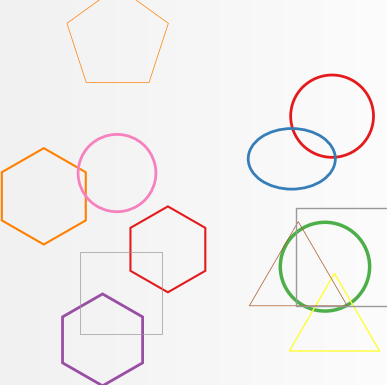[{"shape": "circle", "thickness": 2, "radius": 0.53, "center": [0.857, 0.698]}, {"shape": "hexagon", "thickness": 1.5, "radius": 0.56, "center": [0.433, 0.352]}, {"shape": "oval", "thickness": 2, "radius": 0.56, "center": [0.753, 0.587]}, {"shape": "circle", "thickness": 2.5, "radius": 0.58, "center": [0.839, 0.307]}, {"shape": "hexagon", "thickness": 2, "radius": 0.6, "center": [0.265, 0.117]}, {"shape": "pentagon", "thickness": 0.5, "radius": 0.69, "center": [0.304, 0.897]}, {"shape": "hexagon", "thickness": 1.5, "radius": 0.63, "center": [0.113, 0.49]}, {"shape": "triangle", "thickness": 1, "radius": 0.67, "center": [0.863, 0.155]}, {"shape": "triangle", "thickness": 0.5, "radius": 0.73, "center": [0.77, 0.279]}, {"shape": "circle", "thickness": 2, "radius": 0.5, "center": [0.302, 0.55]}, {"shape": "square", "thickness": 0.5, "radius": 0.53, "center": [0.312, 0.238]}, {"shape": "square", "thickness": 1, "radius": 0.63, "center": [0.891, 0.333]}]